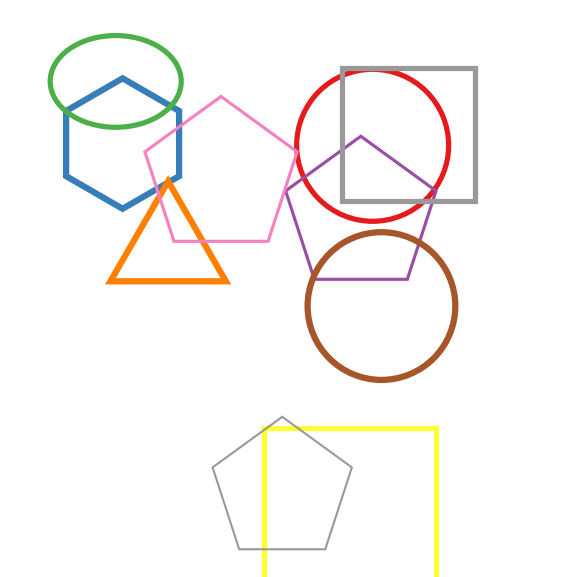[{"shape": "circle", "thickness": 2.5, "radius": 0.66, "center": [0.645, 0.748]}, {"shape": "hexagon", "thickness": 3, "radius": 0.56, "center": [0.212, 0.751]}, {"shape": "oval", "thickness": 2.5, "radius": 0.57, "center": [0.2, 0.858]}, {"shape": "pentagon", "thickness": 1.5, "radius": 0.68, "center": [0.625, 0.626]}, {"shape": "triangle", "thickness": 3, "radius": 0.58, "center": [0.291, 0.57]}, {"shape": "square", "thickness": 2.5, "radius": 0.75, "center": [0.606, 0.108]}, {"shape": "circle", "thickness": 3, "radius": 0.64, "center": [0.661, 0.469]}, {"shape": "pentagon", "thickness": 1.5, "radius": 0.69, "center": [0.383, 0.693]}, {"shape": "pentagon", "thickness": 1, "radius": 0.63, "center": [0.489, 0.151]}, {"shape": "square", "thickness": 2.5, "radius": 0.58, "center": [0.708, 0.766]}]